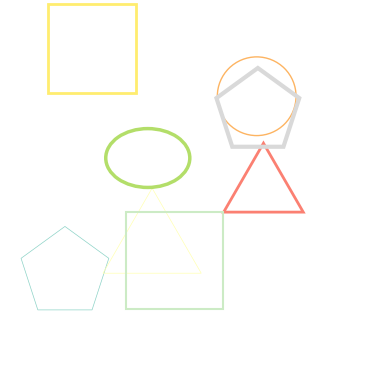[{"shape": "pentagon", "thickness": 0.5, "radius": 0.6, "center": [0.169, 0.292]}, {"shape": "triangle", "thickness": 0.5, "radius": 0.74, "center": [0.395, 0.364]}, {"shape": "triangle", "thickness": 2, "radius": 0.6, "center": [0.684, 0.509]}, {"shape": "circle", "thickness": 1, "radius": 0.51, "center": [0.667, 0.75]}, {"shape": "oval", "thickness": 2.5, "radius": 0.55, "center": [0.384, 0.59]}, {"shape": "pentagon", "thickness": 3, "radius": 0.57, "center": [0.67, 0.71]}, {"shape": "square", "thickness": 1.5, "radius": 0.63, "center": [0.453, 0.323]}, {"shape": "square", "thickness": 2, "radius": 0.57, "center": [0.239, 0.874]}]